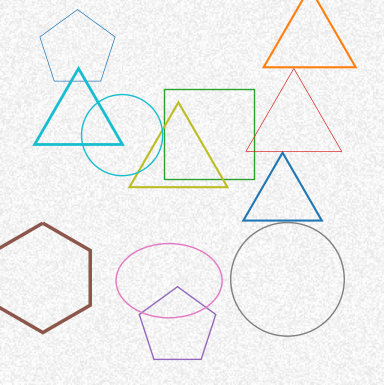[{"shape": "triangle", "thickness": 1.5, "radius": 0.59, "center": [0.734, 0.486]}, {"shape": "pentagon", "thickness": 0.5, "radius": 0.51, "center": [0.201, 0.872]}, {"shape": "triangle", "thickness": 1.5, "radius": 0.69, "center": [0.804, 0.894]}, {"shape": "square", "thickness": 1, "radius": 0.58, "center": [0.542, 0.651]}, {"shape": "triangle", "thickness": 0.5, "radius": 0.72, "center": [0.763, 0.678]}, {"shape": "pentagon", "thickness": 1, "radius": 0.52, "center": [0.461, 0.151]}, {"shape": "hexagon", "thickness": 2.5, "radius": 0.71, "center": [0.111, 0.278]}, {"shape": "oval", "thickness": 1, "radius": 0.69, "center": [0.439, 0.271]}, {"shape": "circle", "thickness": 1, "radius": 0.74, "center": [0.747, 0.274]}, {"shape": "triangle", "thickness": 1.5, "radius": 0.73, "center": [0.464, 0.587]}, {"shape": "triangle", "thickness": 2, "radius": 0.66, "center": [0.204, 0.691]}, {"shape": "circle", "thickness": 1, "radius": 0.53, "center": [0.317, 0.649]}]